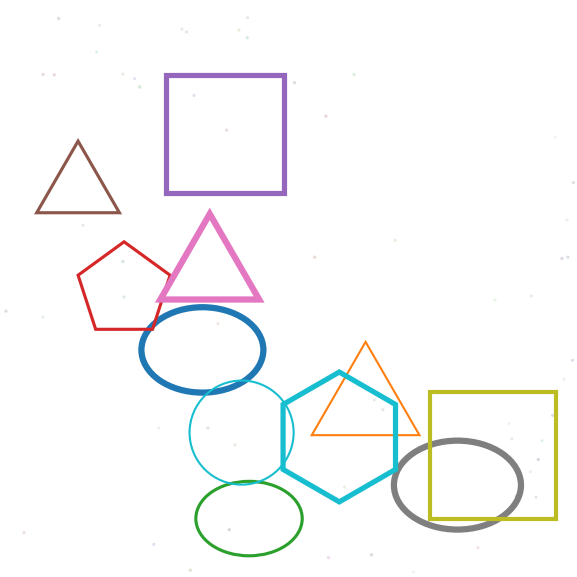[{"shape": "oval", "thickness": 3, "radius": 0.53, "center": [0.35, 0.393]}, {"shape": "triangle", "thickness": 1, "radius": 0.54, "center": [0.633, 0.299]}, {"shape": "oval", "thickness": 1.5, "radius": 0.46, "center": [0.431, 0.101]}, {"shape": "pentagon", "thickness": 1.5, "radius": 0.42, "center": [0.215, 0.497]}, {"shape": "square", "thickness": 2.5, "radius": 0.51, "center": [0.389, 0.767]}, {"shape": "triangle", "thickness": 1.5, "radius": 0.41, "center": [0.135, 0.672]}, {"shape": "triangle", "thickness": 3, "radius": 0.49, "center": [0.363, 0.53]}, {"shape": "oval", "thickness": 3, "radius": 0.55, "center": [0.792, 0.159]}, {"shape": "square", "thickness": 2, "radius": 0.55, "center": [0.854, 0.21]}, {"shape": "circle", "thickness": 1, "radius": 0.45, "center": [0.418, 0.25]}, {"shape": "hexagon", "thickness": 2.5, "radius": 0.56, "center": [0.588, 0.243]}]